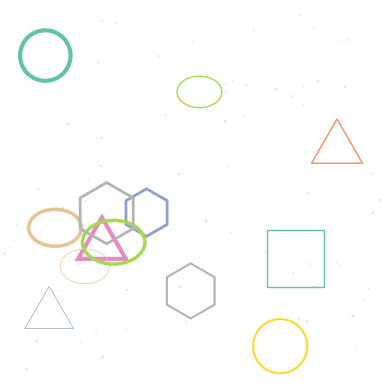[{"shape": "circle", "thickness": 3, "radius": 0.33, "center": [0.118, 0.856]}, {"shape": "square", "thickness": 1, "radius": 0.37, "center": [0.768, 0.328]}, {"shape": "triangle", "thickness": 1, "radius": 0.38, "center": [0.875, 0.614]}, {"shape": "triangle", "thickness": 0.5, "radius": 0.36, "center": [0.128, 0.183]}, {"shape": "hexagon", "thickness": 2, "radius": 0.31, "center": [0.381, 0.448]}, {"shape": "triangle", "thickness": 3, "radius": 0.36, "center": [0.265, 0.364]}, {"shape": "oval", "thickness": 1, "radius": 0.29, "center": [0.518, 0.761]}, {"shape": "oval", "thickness": 2.5, "radius": 0.41, "center": [0.295, 0.371]}, {"shape": "circle", "thickness": 1.5, "radius": 0.35, "center": [0.728, 0.101]}, {"shape": "oval", "thickness": 0.5, "radius": 0.32, "center": [0.221, 0.308]}, {"shape": "oval", "thickness": 2.5, "radius": 0.34, "center": [0.143, 0.408]}, {"shape": "hexagon", "thickness": 1.5, "radius": 0.36, "center": [0.495, 0.244]}, {"shape": "hexagon", "thickness": 2, "radius": 0.4, "center": [0.277, 0.446]}]